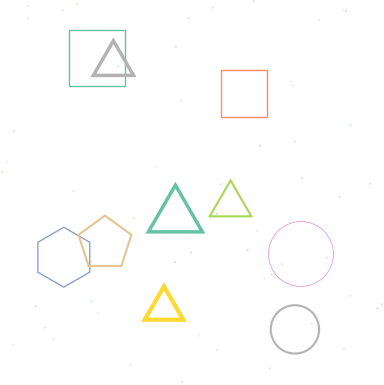[{"shape": "square", "thickness": 1, "radius": 0.36, "center": [0.252, 0.85]}, {"shape": "triangle", "thickness": 2.5, "radius": 0.4, "center": [0.456, 0.438]}, {"shape": "square", "thickness": 1, "radius": 0.3, "center": [0.634, 0.758]}, {"shape": "hexagon", "thickness": 1, "radius": 0.39, "center": [0.166, 0.332]}, {"shape": "circle", "thickness": 0.5, "radius": 0.42, "center": [0.782, 0.34]}, {"shape": "triangle", "thickness": 1.5, "radius": 0.31, "center": [0.599, 0.469]}, {"shape": "triangle", "thickness": 3, "radius": 0.29, "center": [0.426, 0.198]}, {"shape": "pentagon", "thickness": 1.5, "radius": 0.36, "center": [0.273, 0.368]}, {"shape": "triangle", "thickness": 2.5, "radius": 0.3, "center": [0.295, 0.834]}, {"shape": "circle", "thickness": 1.5, "radius": 0.31, "center": [0.766, 0.144]}]